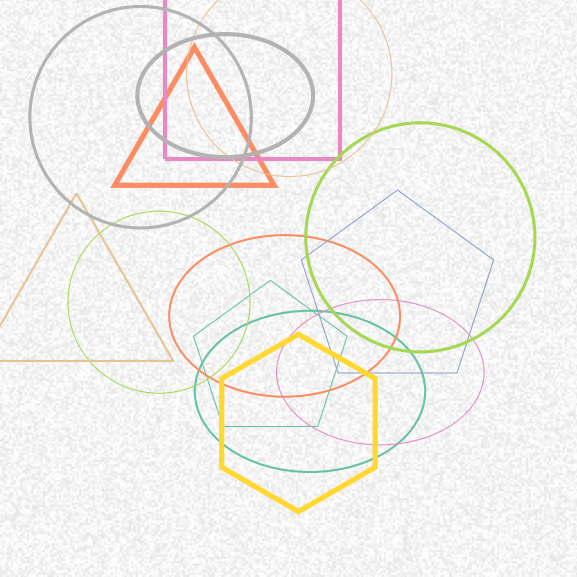[{"shape": "pentagon", "thickness": 0.5, "radius": 0.7, "center": [0.468, 0.374]}, {"shape": "oval", "thickness": 1, "radius": 1.0, "center": [0.537, 0.321]}, {"shape": "oval", "thickness": 1, "radius": 1.0, "center": [0.493, 0.452]}, {"shape": "triangle", "thickness": 2.5, "radius": 0.8, "center": [0.337, 0.758]}, {"shape": "pentagon", "thickness": 0.5, "radius": 0.88, "center": [0.688, 0.495]}, {"shape": "square", "thickness": 2, "radius": 0.76, "center": [0.438, 0.876]}, {"shape": "oval", "thickness": 0.5, "radius": 0.9, "center": [0.659, 0.355]}, {"shape": "circle", "thickness": 0.5, "radius": 0.79, "center": [0.275, 0.476]}, {"shape": "circle", "thickness": 1.5, "radius": 0.99, "center": [0.728, 0.588]}, {"shape": "hexagon", "thickness": 2.5, "radius": 0.77, "center": [0.517, 0.267]}, {"shape": "triangle", "thickness": 1, "radius": 0.97, "center": [0.132, 0.471]}, {"shape": "circle", "thickness": 0.5, "radius": 0.89, "center": [0.501, 0.871]}, {"shape": "oval", "thickness": 2, "radius": 0.76, "center": [0.39, 0.834]}, {"shape": "circle", "thickness": 1.5, "radius": 0.96, "center": [0.243, 0.796]}]